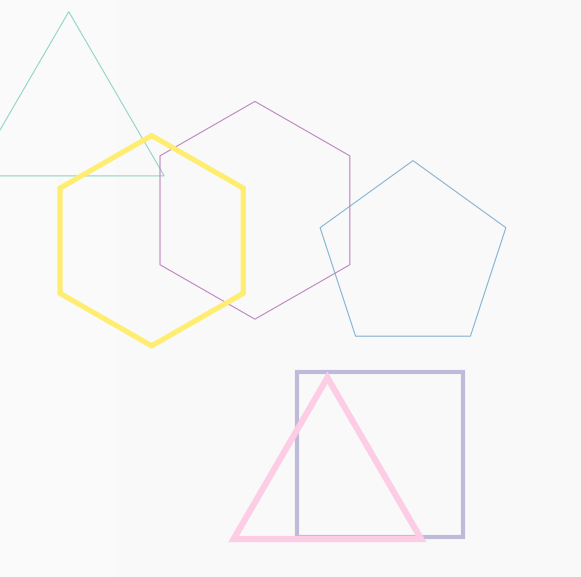[{"shape": "triangle", "thickness": 0.5, "radius": 0.95, "center": [0.118, 0.789]}, {"shape": "square", "thickness": 2, "radius": 0.71, "center": [0.654, 0.212]}, {"shape": "pentagon", "thickness": 0.5, "radius": 0.84, "center": [0.711, 0.553]}, {"shape": "triangle", "thickness": 3, "radius": 0.93, "center": [0.563, 0.159]}, {"shape": "hexagon", "thickness": 0.5, "radius": 0.94, "center": [0.439, 0.635]}, {"shape": "hexagon", "thickness": 2.5, "radius": 0.91, "center": [0.261, 0.582]}]